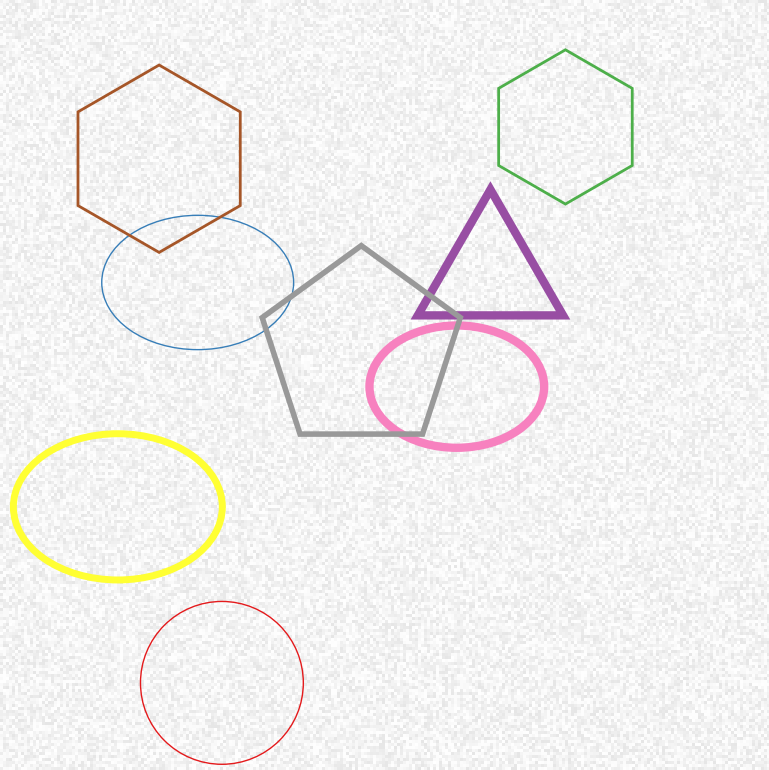[{"shape": "circle", "thickness": 0.5, "radius": 0.53, "center": [0.288, 0.113]}, {"shape": "oval", "thickness": 0.5, "radius": 0.62, "center": [0.257, 0.633]}, {"shape": "hexagon", "thickness": 1, "radius": 0.5, "center": [0.734, 0.835]}, {"shape": "triangle", "thickness": 3, "radius": 0.54, "center": [0.637, 0.645]}, {"shape": "oval", "thickness": 2.5, "radius": 0.68, "center": [0.153, 0.342]}, {"shape": "hexagon", "thickness": 1, "radius": 0.61, "center": [0.207, 0.794]}, {"shape": "oval", "thickness": 3, "radius": 0.57, "center": [0.593, 0.498]}, {"shape": "pentagon", "thickness": 2, "radius": 0.68, "center": [0.469, 0.546]}]